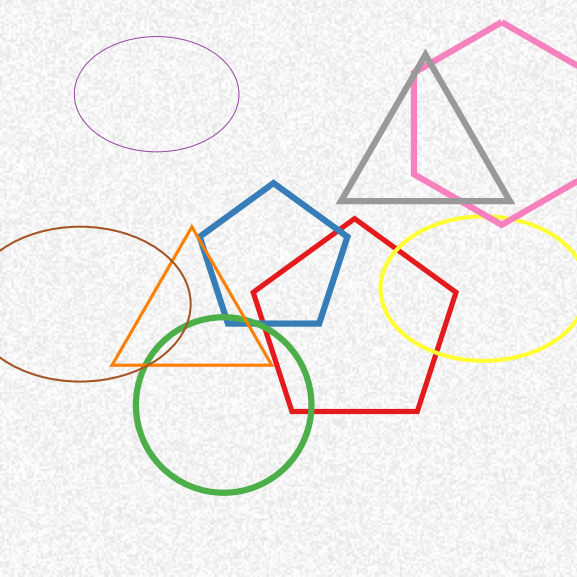[{"shape": "pentagon", "thickness": 2.5, "radius": 0.92, "center": [0.614, 0.436]}, {"shape": "pentagon", "thickness": 3, "radius": 0.67, "center": [0.474, 0.548]}, {"shape": "circle", "thickness": 3, "radius": 0.76, "center": [0.387, 0.298]}, {"shape": "oval", "thickness": 0.5, "radius": 0.71, "center": [0.271, 0.836]}, {"shape": "triangle", "thickness": 1.5, "radius": 0.8, "center": [0.332, 0.447]}, {"shape": "oval", "thickness": 2, "radius": 0.89, "center": [0.838, 0.499]}, {"shape": "oval", "thickness": 1, "radius": 0.96, "center": [0.139, 0.472]}, {"shape": "hexagon", "thickness": 3, "radius": 0.88, "center": [0.869, 0.785]}, {"shape": "triangle", "thickness": 3, "radius": 0.84, "center": [0.737, 0.735]}]